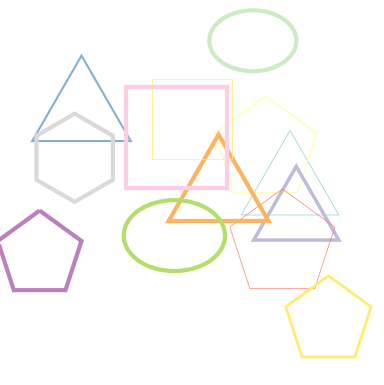[{"shape": "triangle", "thickness": 0.5, "radius": 0.73, "center": [0.753, 0.515]}, {"shape": "pentagon", "thickness": 1, "radius": 0.69, "center": [0.69, 0.611]}, {"shape": "triangle", "thickness": 2.5, "radius": 0.64, "center": [0.769, 0.44]}, {"shape": "pentagon", "thickness": 0.5, "radius": 0.72, "center": [0.733, 0.366]}, {"shape": "triangle", "thickness": 1.5, "radius": 0.74, "center": [0.212, 0.708]}, {"shape": "triangle", "thickness": 3, "radius": 0.75, "center": [0.568, 0.501]}, {"shape": "oval", "thickness": 3, "radius": 0.66, "center": [0.453, 0.388]}, {"shape": "square", "thickness": 3, "radius": 0.65, "center": [0.458, 0.643]}, {"shape": "hexagon", "thickness": 3, "radius": 0.57, "center": [0.194, 0.59]}, {"shape": "pentagon", "thickness": 3, "radius": 0.57, "center": [0.103, 0.339]}, {"shape": "oval", "thickness": 3, "radius": 0.57, "center": [0.657, 0.894]}, {"shape": "pentagon", "thickness": 2, "radius": 0.58, "center": [0.853, 0.167]}, {"shape": "square", "thickness": 0.5, "radius": 0.52, "center": [0.498, 0.691]}]